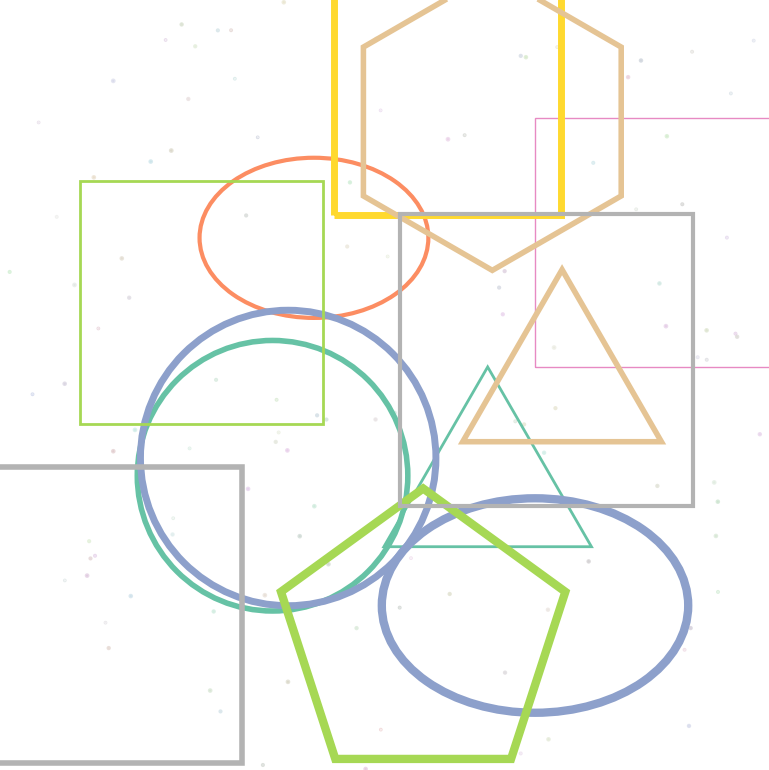[{"shape": "circle", "thickness": 2, "radius": 0.88, "center": [0.354, 0.382]}, {"shape": "triangle", "thickness": 1, "radius": 0.78, "center": [0.633, 0.368]}, {"shape": "oval", "thickness": 1.5, "radius": 0.74, "center": [0.408, 0.691]}, {"shape": "circle", "thickness": 2.5, "radius": 0.96, "center": [0.374, 0.405]}, {"shape": "oval", "thickness": 3, "radius": 0.99, "center": [0.695, 0.214]}, {"shape": "square", "thickness": 0.5, "radius": 0.81, "center": [0.856, 0.685]}, {"shape": "pentagon", "thickness": 3, "radius": 0.97, "center": [0.55, 0.171]}, {"shape": "square", "thickness": 1, "radius": 0.79, "center": [0.262, 0.607]}, {"shape": "square", "thickness": 2.5, "radius": 0.73, "center": [0.581, 0.868]}, {"shape": "triangle", "thickness": 2, "radius": 0.74, "center": [0.73, 0.501]}, {"shape": "hexagon", "thickness": 2, "radius": 0.97, "center": [0.639, 0.842]}, {"shape": "square", "thickness": 2, "radius": 0.96, "center": [0.122, 0.201]}, {"shape": "square", "thickness": 1.5, "radius": 0.95, "center": [0.709, 0.532]}]